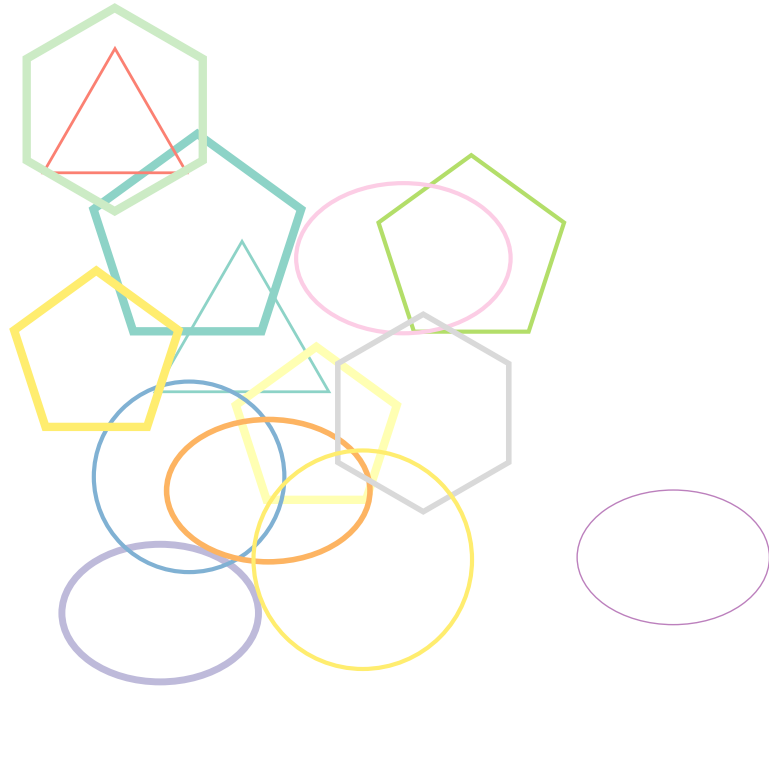[{"shape": "pentagon", "thickness": 3, "radius": 0.71, "center": [0.256, 0.684]}, {"shape": "triangle", "thickness": 1, "radius": 0.65, "center": [0.314, 0.556]}, {"shape": "pentagon", "thickness": 3, "radius": 0.55, "center": [0.411, 0.44]}, {"shape": "oval", "thickness": 2.5, "radius": 0.64, "center": [0.208, 0.204]}, {"shape": "triangle", "thickness": 1, "radius": 0.54, "center": [0.149, 0.829]}, {"shape": "circle", "thickness": 1.5, "radius": 0.62, "center": [0.246, 0.381]}, {"shape": "oval", "thickness": 2, "radius": 0.66, "center": [0.348, 0.363]}, {"shape": "pentagon", "thickness": 1.5, "radius": 0.63, "center": [0.612, 0.672]}, {"shape": "oval", "thickness": 1.5, "radius": 0.7, "center": [0.524, 0.665]}, {"shape": "hexagon", "thickness": 2, "radius": 0.64, "center": [0.55, 0.464]}, {"shape": "oval", "thickness": 0.5, "radius": 0.62, "center": [0.874, 0.276]}, {"shape": "hexagon", "thickness": 3, "radius": 0.66, "center": [0.149, 0.858]}, {"shape": "pentagon", "thickness": 3, "radius": 0.56, "center": [0.125, 0.536]}, {"shape": "circle", "thickness": 1.5, "radius": 0.71, "center": [0.471, 0.273]}]